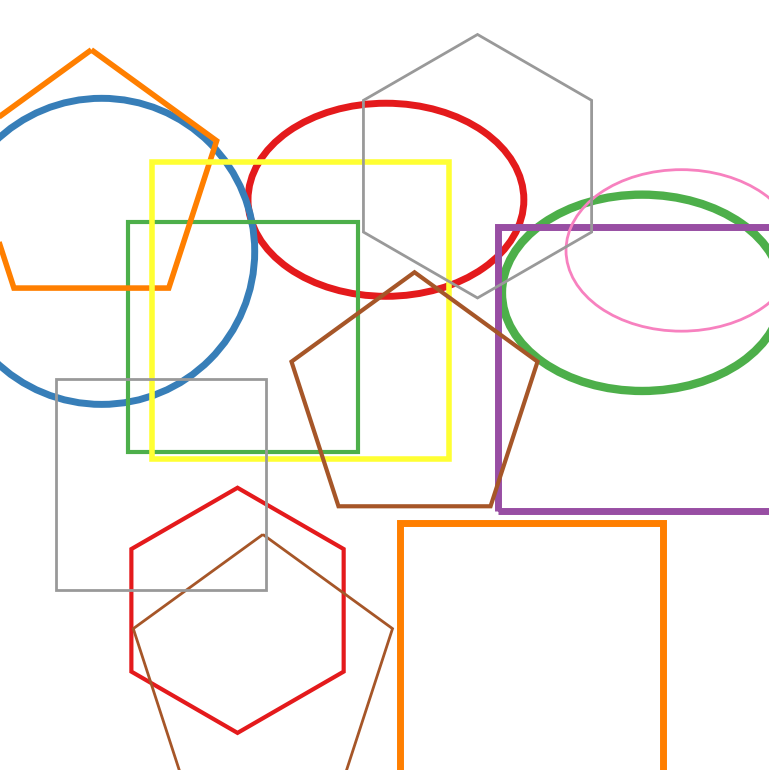[{"shape": "hexagon", "thickness": 1.5, "radius": 0.8, "center": [0.308, 0.207]}, {"shape": "oval", "thickness": 2.5, "radius": 0.9, "center": [0.501, 0.741]}, {"shape": "circle", "thickness": 2.5, "radius": 0.99, "center": [0.132, 0.674]}, {"shape": "oval", "thickness": 3, "radius": 0.91, "center": [0.834, 0.62]}, {"shape": "square", "thickness": 1.5, "radius": 0.75, "center": [0.315, 0.562]}, {"shape": "square", "thickness": 2.5, "radius": 0.92, "center": [0.832, 0.521]}, {"shape": "pentagon", "thickness": 2, "radius": 0.86, "center": [0.119, 0.764]}, {"shape": "square", "thickness": 2.5, "radius": 0.85, "center": [0.69, 0.15]}, {"shape": "square", "thickness": 2, "radius": 0.96, "center": [0.391, 0.596]}, {"shape": "pentagon", "thickness": 1, "radius": 0.89, "center": [0.341, 0.129]}, {"shape": "pentagon", "thickness": 1.5, "radius": 0.84, "center": [0.538, 0.478]}, {"shape": "oval", "thickness": 1, "radius": 0.75, "center": [0.885, 0.675]}, {"shape": "hexagon", "thickness": 1, "radius": 0.86, "center": [0.62, 0.784]}, {"shape": "square", "thickness": 1, "radius": 0.68, "center": [0.209, 0.371]}]